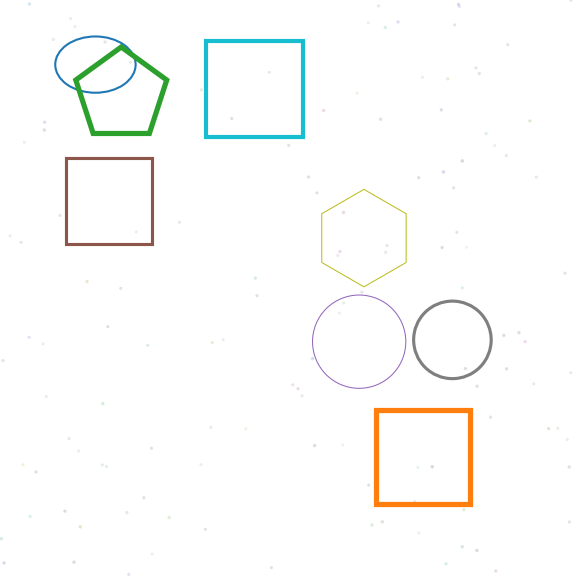[{"shape": "oval", "thickness": 1, "radius": 0.35, "center": [0.165, 0.887]}, {"shape": "square", "thickness": 2.5, "radius": 0.41, "center": [0.733, 0.207]}, {"shape": "pentagon", "thickness": 2.5, "radius": 0.41, "center": [0.21, 0.835]}, {"shape": "circle", "thickness": 0.5, "radius": 0.4, "center": [0.622, 0.407]}, {"shape": "square", "thickness": 1.5, "radius": 0.37, "center": [0.188, 0.651]}, {"shape": "circle", "thickness": 1.5, "radius": 0.34, "center": [0.783, 0.411]}, {"shape": "hexagon", "thickness": 0.5, "radius": 0.42, "center": [0.63, 0.587]}, {"shape": "square", "thickness": 2, "radius": 0.42, "center": [0.441, 0.845]}]